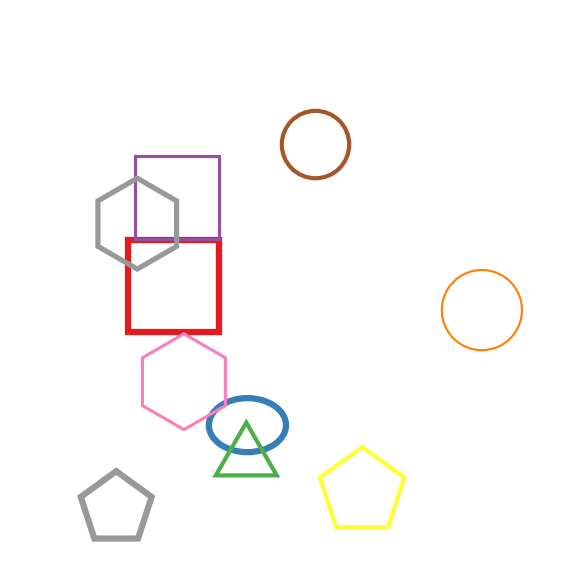[{"shape": "square", "thickness": 3, "radius": 0.4, "center": [0.301, 0.504]}, {"shape": "oval", "thickness": 3, "radius": 0.33, "center": [0.428, 0.263]}, {"shape": "triangle", "thickness": 2, "radius": 0.3, "center": [0.426, 0.206]}, {"shape": "square", "thickness": 1.5, "radius": 0.36, "center": [0.307, 0.657]}, {"shape": "circle", "thickness": 1, "radius": 0.35, "center": [0.834, 0.462]}, {"shape": "pentagon", "thickness": 2, "radius": 0.38, "center": [0.627, 0.148]}, {"shape": "circle", "thickness": 2, "radius": 0.29, "center": [0.546, 0.749]}, {"shape": "hexagon", "thickness": 1.5, "radius": 0.41, "center": [0.318, 0.338]}, {"shape": "pentagon", "thickness": 3, "radius": 0.32, "center": [0.201, 0.119]}, {"shape": "hexagon", "thickness": 2.5, "radius": 0.39, "center": [0.238, 0.612]}]